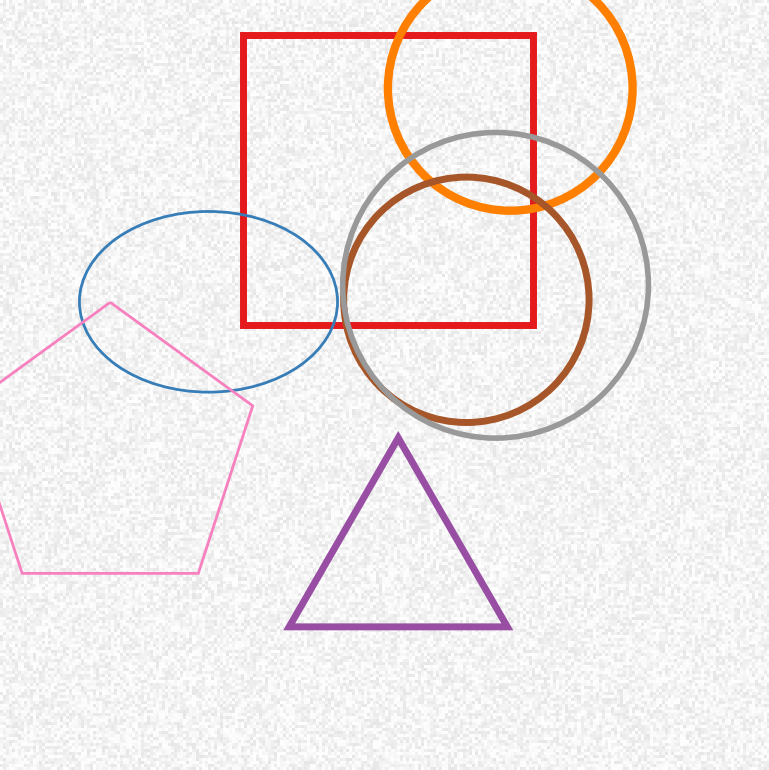[{"shape": "square", "thickness": 2.5, "radius": 0.94, "center": [0.503, 0.766]}, {"shape": "oval", "thickness": 1, "radius": 0.84, "center": [0.271, 0.608]}, {"shape": "triangle", "thickness": 2.5, "radius": 0.82, "center": [0.517, 0.268]}, {"shape": "circle", "thickness": 3, "radius": 0.79, "center": [0.663, 0.885]}, {"shape": "circle", "thickness": 2.5, "radius": 0.8, "center": [0.606, 0.611]}, {"shape": "pentagon", "thickness": 1, "radius": 0.97, "center": [0.143, 0.413]}, {"shape": "circle", "thickness": 2, "radius": 0.99, "center": [0.644, 0.629]}]